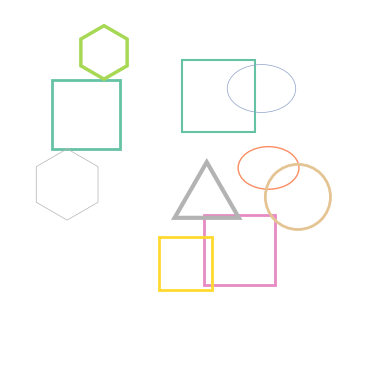[{"shape": "square", "thickness": 1.5, "radius": 0.47, "center": [0.568, 0.75]}, {"shape": "square", "thickness": 2, "radius": 0.45, "center": [0.223, 0.702]}, {"shape": "oval", "thickness": 1, "radius": 0.4, "center": [0.697, 0.564]}, {"shape": "oval", "thickness": 0.5, "radius": 0.44, "center": [0.679, 0.77]}, {"shape": "square", "thickness": 2, "radius": 0.46, "center": [0.623, 0.351]}, {"shape": "hexagon", "thickness": 2.5, "radius": 0.35, "center": [0.27, 0.864]}, {"shape": "square", "thickness": 2, "radius": 0.34, "center": [0.481, 0.315]}, {"shape": "circle", "thickness": 2, "radius": 0.42, "center": [0.774, 0.488]}, {"shape": "triangle", "thickness": 3, "radius": 0.48, "center": [0.537, 0.482]}, {"shape": "hexagon", "thickness": 0.5, "radius": 0.46, "center": [0.174, 0.521]}]